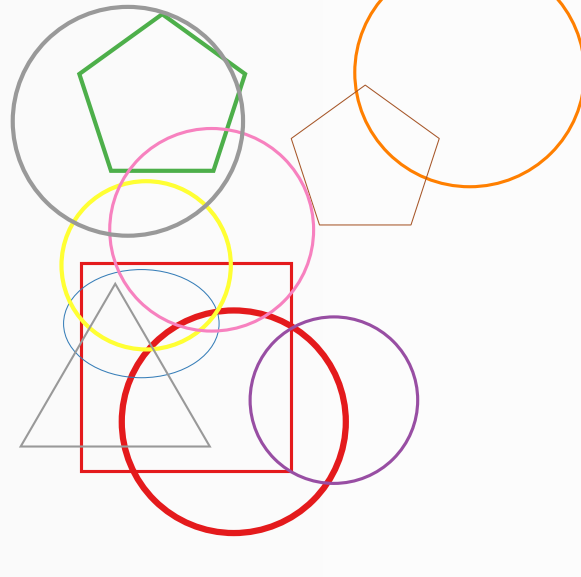[{"shape": "square", "thickness": 1.5, "radius": 0.9, "center": [0.32, 0.364]}, {"shape": "circle", "thickness": 3, "radius": 0.96, "center": [0.402, 0.269]}, {"shape": "oval", "thickness": 0.5, "radius": 0.67, "center": [0.243, 0.439]}, {"shape": "pentagon", "thickness": 2, "radius": 0.75, "center": [0.279, 0.825]}, {"shape": "circle", "thickness": 1.5, "radius": 0.72, "center": [0.574, 0.306]}, {"shape": "circle", "thickness": 1.5, "radius": 0.99, "center": [0.808, 0.873]}, {"shape": "circle", "thickness": 2, "radius": 0.73, "center": [0.251, 0.54]}, {"shape": "pentagon", "thickness": 0.5, "radius": 0.67, "center": [0.628, 0.718]}, {"shape": "circle", "thickness": 1.5, "radius": 0.88, "center": [0.364, 0.601]}, {"shape": "circle", "thickness": 2, "radius": 0.99, "center": [0.22, 0.789]}, {"shape": "triangle", "thickness": 1, "radius": 0.94, "center": [0.198, 0.32]}]